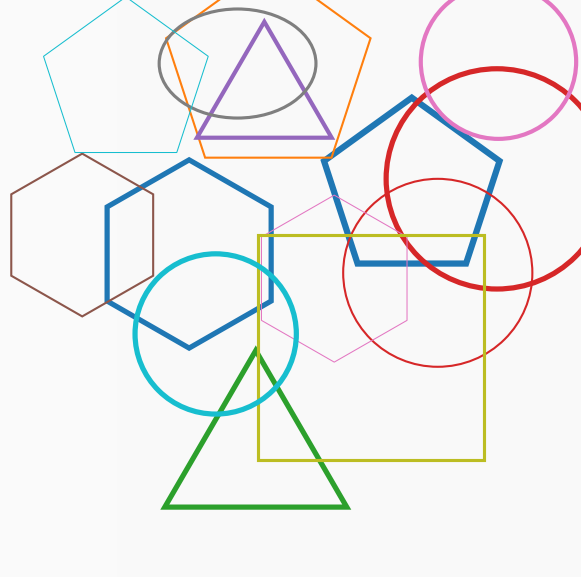[{"shape": "pentagon", "thickness": 3, "radius": 0.79, "center": [0.708, 0.671]}, {"shape": "hexagon", "thickness": 2.5, "radius": 0.81, "center": [0.325, 0.559]}, {"shape": "pentagon", "thickness": 1, "radius": 0.92, "center": [0.462, 0.876]}, {"shape": "triangle", "thickness": 2.5, "radius": 0.9, "center": [0.44, 0.211]}, {"shape": "circle", "thickness": 1, "radius": 0.81, "center": [0.753, 0.527]}, {"shape": "circle", "thickness": 2.5, "radius": 0.95, "center": [0.855, 0.689]}, {"shape": "triangle", "thickness": 2, "radius": 0.67, "center": [0.455, 0.828]}, {"shape": "hexagon", "thickness": 1, "radius": 0.7, "center": [0.141, 0.592]}, {"shape": "hexagon", "thickness": 0.5, "radius": 0.72, "center": [0.575, 0.517]}, {"shape": "circle", "thickness": 2, "radius": 0.67, "center": [0.858, 0.892]}, {"shape": "oval", "thickness": 1.5, "radius": 0.67, "center": [0.409, 0.889]}, {"shape": "square", "thickness": 1.5, "radius": 0.97, "center": [0.638, 0.397]}, {"shape": "circle", "thickness": 2.5, "radius": 0.69, "center": [0.371, 0.421]}, {"shape": "pentagon", "thickness": 0.5, "radius": 0.74, "center": [0.217, 0.856]}]